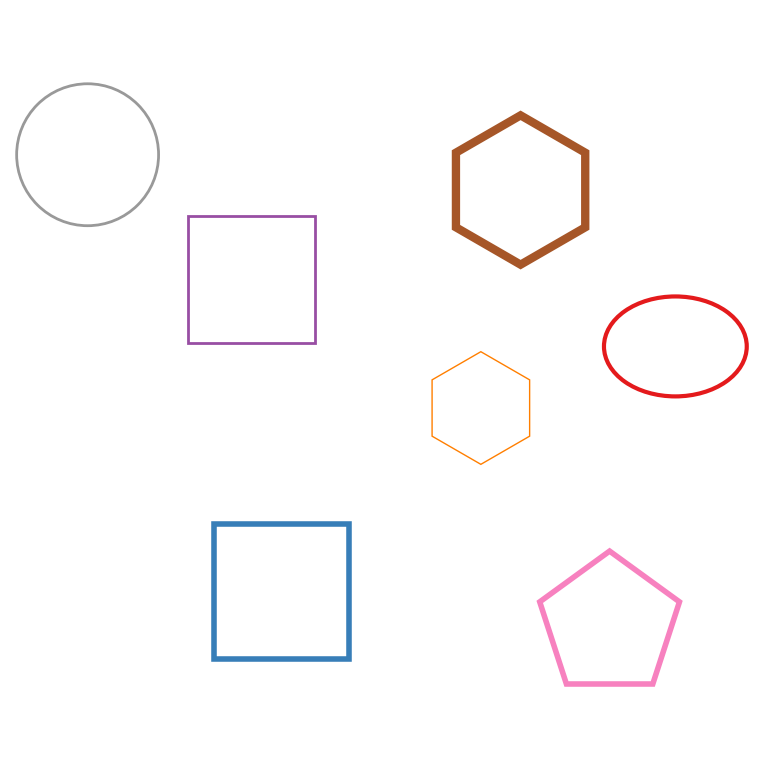[{"shape": "oval", "thickness": 1.5, "radius": 0.46, "center": [0.877, 0.55]}, {"shape": "square", "thickness": 2, "radius": 0.44, "center": [0.366, 0.232]}, {"shape": "square", "thickness": 1, "radius": 0.41, "center": [0.326, 0.637]}, {"shape": "hexagon", "thickness": 0.5, "radius": 0.37, "center": [0.624, 0.47]}, {"shape": "hexagon", "thickness": 3, "radius": 0.48, "center": [0.676, 0.753]}, {"shape": "pentagon", "thickness": 2, "radius": 0.48, "center": [0.792, 0.189]}, {"shape": "circle", "thickness": 1, "radius": 0.46, "center": [0.114, 0.799]}]